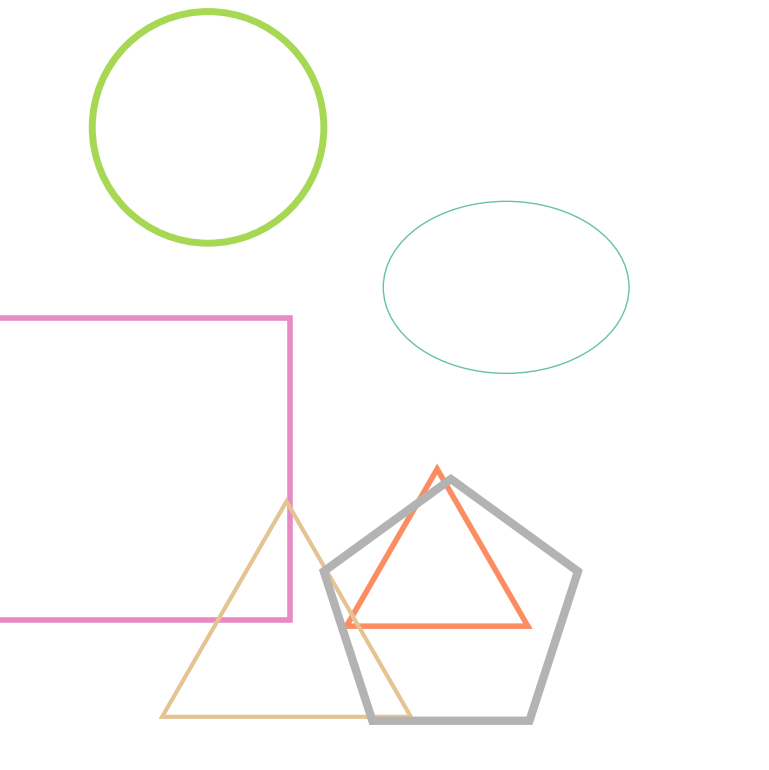[{"shape": "oval", "thickness": 0.5, "radius": 0.8, "center": [0.657, 0.627]}, {"shape": "triangle", "thickness": 2, "radius": 0.68, "center": [0.568, 0.255]}, {"shape": "square", "thickness": 2, "radius": 0.98, "center": [0.18, 0.39]}, {"shape": "circle", "thickness": 2.5, "radius": 0.75, "center": [0.27, 0.835]}, {"shape": "triangle", "thickness": 1.5, "radius": 0.93, "center": [0.372, 0.162]}, {"shape": "pentagon", "thickness": 3, "radius": 0.87, "center": [0.586, 0.204]}]